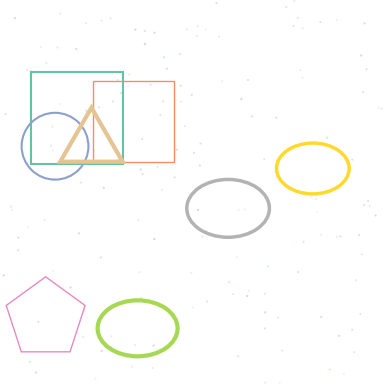[{"shape": "square", "thickness": 1.5, "radius": 0.6, "center": [0.2, 0.694]}, {"shape": "square", "thickness": 1, "radius": 0.53, "center": [0.347, 0.683]}, {"shape": "circle", "thickness": 1.5, "radius": 0.43, "center": [0.143, 0.62]}, {"shape": "pentagon", "thickness": 1, "radius": 0.54, "center": [0.119, 0.173]}, {"shape": "oval", "thickness": 3, "radius": 0.52, "center": [0.357, 0.147]}, {"shape": "oval", "thickness": 2.5, "radius": 0.47, "center": [0.813, 0.562]}, {"shape": "triangle", "thickness": 3, "radius": 0.47, "center": [0.237, 0.627]}, {"shape": "oval", "thickness": 2.5, "radius": 0.54, "center": [0.592, 0.459]}]